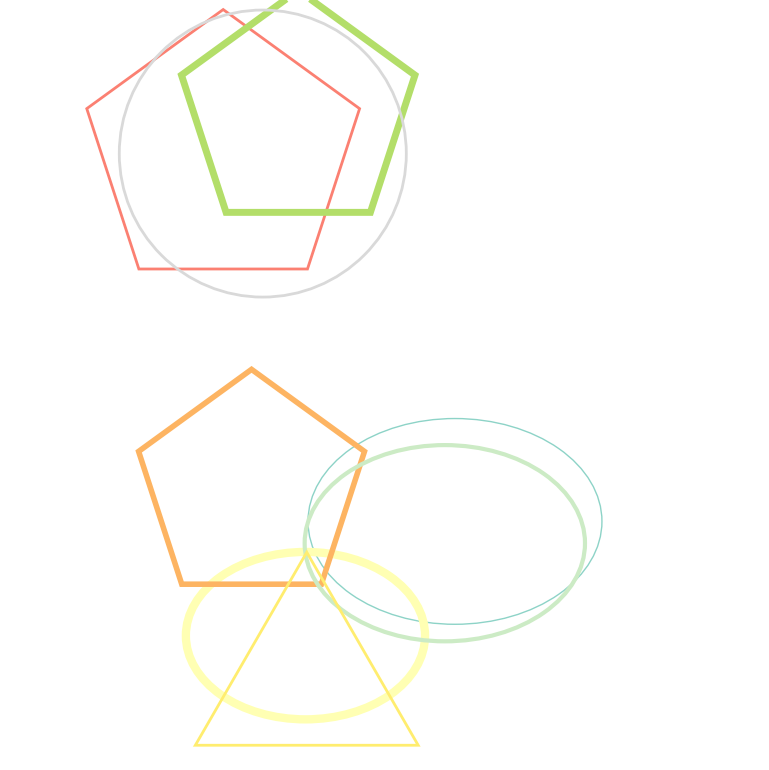[{"shape": "oval", "thickness": 0.5, "radius": 0.95, "center": [0.591, 0.323]}, {"shape": "oval", "thickness": 3, "radius": 0.78, "center": [0.397, 0.174]}, {"shape": "pentagon", "thickness": 1, "radius": 0.93, "center": [0.29, 0.801]}, {"shape": "pentagon", "thickness": 2, "radius": 0.77, "center": [0.327, 0.366]}, {"shape": "pentagon", "thickness": 2.5, "radius": 0.8, "center": [0.387, 0.853]}, {"shape": "circle", "thickness": 1, "radius": 0.93, "center": [0.341, 0.801]}, {"shape": "oval", "thickness": 1.5, "radius": 0.91, "center": [0.578, 0.295]}, {"shape": "triangle", "thickness": 1, "radius": 0.84, "center": [0.398, 0.116]}]